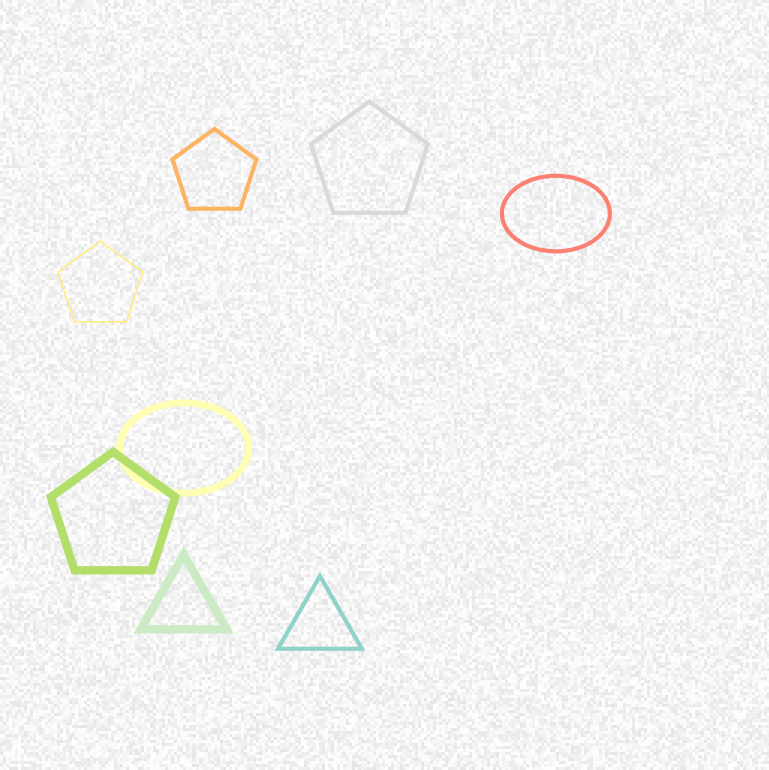[{"shape": "triangle", "thickness": 1.5, "radius": 0.31, "center": [0.415, 0.189]}, {"shape": "oval", "thickness": 2.5, "radius": 0.42, "center": [0.239, 0.418]}, {"shape": "oval", "thickness": 1.5, "radius": 0.35, "center": [0.722, 0.723]}, {"shape": "pentagon", "thickness": 1.5, "radius": 0.29, "center": [0.278, 0.775]}, {"shape": "pentagon", "thickness": 3, "radius": 0.43, "center": [0.147, 0.328]}, {"shape": "pentagon", "thickness": 1.5, "radius": 0.4, "center": [0.48, 0.788]}, {"shape": "triangle", "thickness": 3, "radius": 0.32, "center": [0.239, 0.215]}, {"shape": "pentagon", "thickness": 0.5, "radius": 0.29, "center": [0.13, 0.629]}]